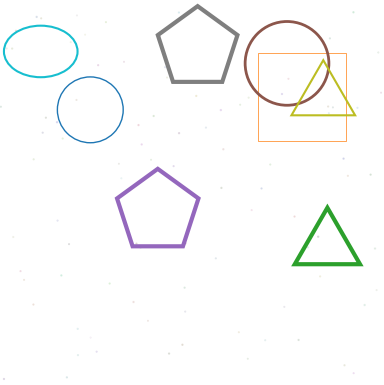[{"shape": "circle", "thickness": 1, "radius": 0.43, "center": [0.235, 0.715]}, {"shape": "square", "thickness": 0.5, "radius": 0.57, "center": [0.785, 0.749]}, {"shape": "triangle", "thickness": 3, "radius": 0.49, "center": [0.85, 0.363]}, {"shape": "pentagon", "thickness": 3, "radius": 0.56, "center": [0.41, 0.45]}, {"shape": "circle", "thickness": 2, "radius": 0.54, "center": [0.745, 0.835]}, {"shape": "pentagon", "thickness": 3, "radius": 0.54, "center": [0.513, 0.875]}, {"shape": "triangle", "thickness": 1.5, "radius": 0.48, "center": [0.84, 0.748]}, {"shape": "oval", "thickness": 1.5, "radius": 0.48, "center": [0.106, 0.866]}]